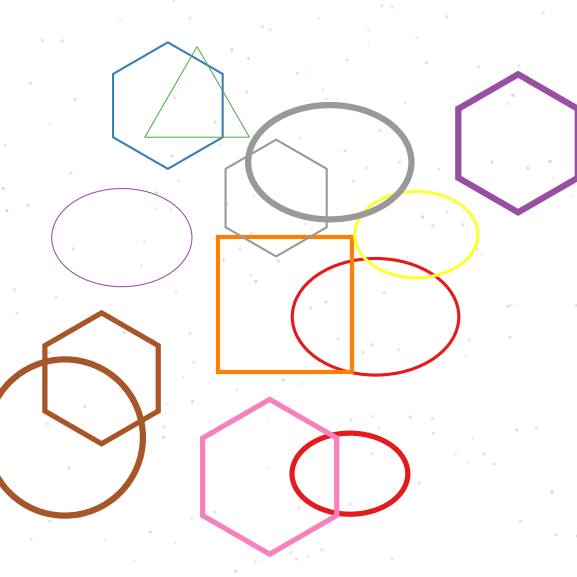[{"shape": "oval", "thickness": 1.5, "radius": 0.72, "center": [0.65, 0.451]}, {"shape": "oval", "thickness": 2.5, "radius": 0.5, "center": [0.606, 0.179]}, {"shape": "hexagon", "thickness": 1, "radius": 0.55, "center": [0.291, 0.816]}, {"shape": "triangle", "thickness": 0.5, "radius": 0.52, "center": [0.341, 0.814]}, {"shape": "hexagon", "thickness": 3, "radius": 0.6, "center": [0.897, 0.751]}, {"shape": "oval", "thickness": 0.5, "radius": 0.61, "center": [0.211, 0.588]}, {"shape": "square", "thickness": 2, "radius": 0.58, "center": [0.494, 0.472]}, {"shape": "oval", "thickness": 1.5, "radius": 0.53, "center": [0.721, 0.593]}, {"shape": "hexagon", "thickness": 2.5, "radius": 0.57, "center": [0.176, 0.344]}, {"shape": "circle", "thickness": 3, "radius": 0.68, "center": [0.112, 0.242]}, {"shape": "hexagon", "thickness": 2.5, "radius": 0.67, "center": [0.467, 0.174]}, {"shape": "hexagon", "thickness": 1, "radius": 0.51, "center": [0.478, 0.656]}, {"shape": "oval", "thickness": 3, "radius": 0.71, "center": [0.571, 0.718]}]